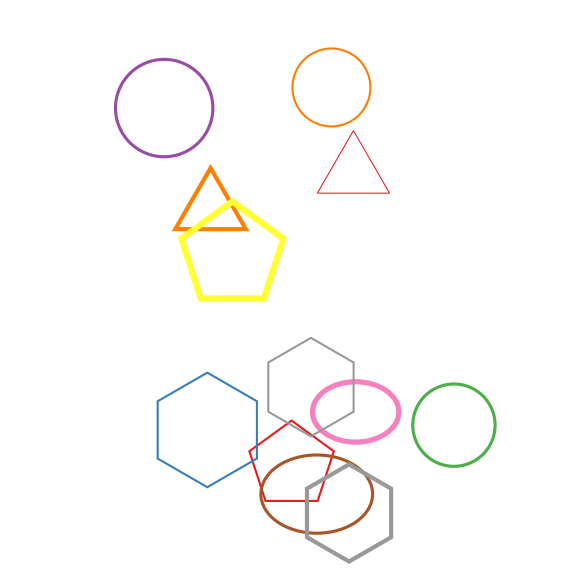[{"shape": "triangle", "thickness": 0.5, "radius": 0.36, "center": [0.612, 0.701]}, {"shape": "pentagon", "thickness": 1, "radius": 0.38, "center": [0.505, 0.194]}, {"shape": "hexagon", "thickness": 1, "radius": 0.5, "center": [0.359, 0.255]}, {"shape": "circle", "thickness": 1.5, "radius": 0.36, "center": [0.786, 0.263]}, {"shape": "circle", "thickness": 1.5, "radius": 0.42, "center": [0.284, 0.812]}, {"shape": "circle", "thickness": 1, "radius": 0.34, "center": [0.574, 0.848]}, {"shape": "triangle", "thickness": 2, "radius": 0.35, "center": [0.365, 0.638]}, {"shape": "pentagon", "thickness": 3, "radius": 0.46, "center": [0.402, 0.557]}, {"shape": "oval", "thickness": 1.5, "radius": 0.48, "center": [0.548, 0.144]}, {"shape": "oval", "thickness": 2.5, "radius": 0.37, "center": [0.616, 0.286]}, {"shape": "hexagon", "thickness": 1, "radius": 0.43, "center": [0.538, 0.329]}, {"shape": "hexagon", "thickness": 2, "radius": 0.42, "center": [0.604, 0.111]}]